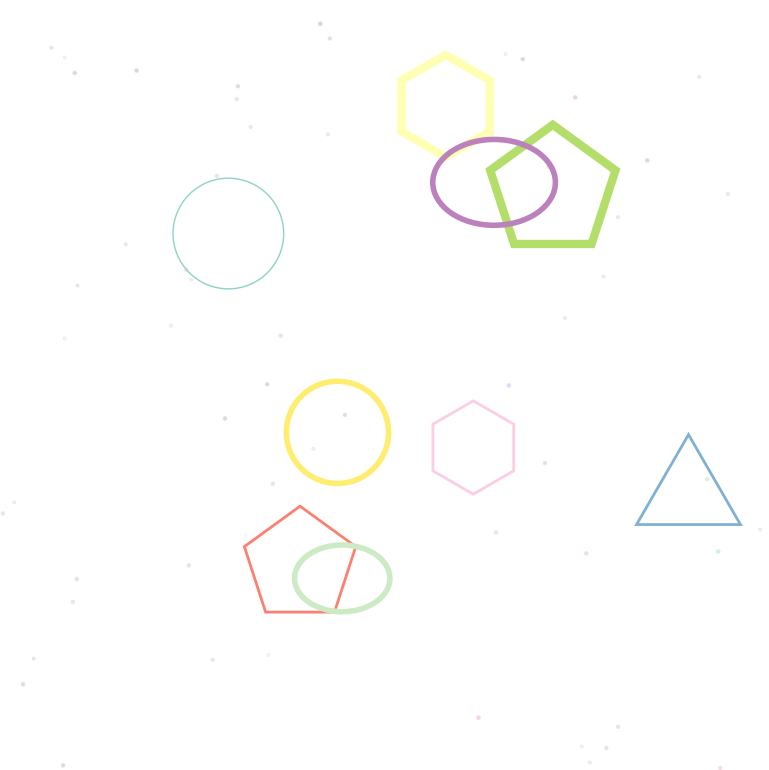[{"shape": "circle", "thickness": 0.5, "radius": 0.36, "center": [0.297, 0.697]}, {"shape": "hexagon", "thickness": 3, "radius": 0.33, "center": [0.579, 0.862]}, {"shape": "pentagon", "thickness": 1, "radius": 0.38, "center": [0.39, 0.267]}, {"shape": "triangle", "thickness": 1, "radius": 0.39, "center": [0.894, 0.358]}, {"shape": "pentagon", "thickness": 3, "radius": 0.43, "center": [0.718, 0.752]}, {"shape": "hexagon", "thickness": 1, "radius": 0.3, "center": [0.615, 0.419]}, {"shape": "oval", "thickness": 2, "radius": 0.4, "center": [0.642, 0.763]}, {"shape": "oval", "thickness": 2, "radius": 0.31, "center": [0.444, 0.249]}, {"shape": "circle", "thickness": 2, "radius": 0.33, "center": [0.438, 0.439]}]